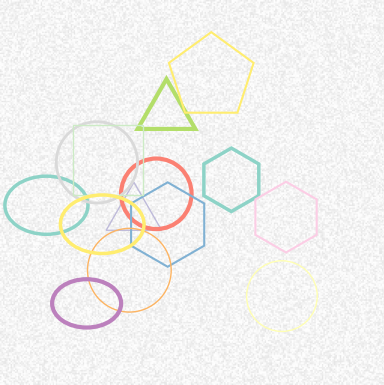[{"shape": "hexagon", "thickness": 2.5, "radius": 0.41, "center": [0.601, 0.533]}, {"shape": "oval", "thickness": 2.5, "radius": 0.54, "center": [0.121, 0.467]}, {"shape": "circle", "thickness": 1, "radius": 0.46, "center": [0.732, 0.231]}, {"shape": "triangle", "thickness": 1, "radius": 0.42, "center": [0.348, 0.444]}, {"shape": "circle", "thickness": 3, "radius": 0.46, "center": [0.406, 0.497]}, {"shape": "hexagon", "thickness": 1.5, "radius": 0.55, "center": [0.435, 0.417]}, {"shape": "circle", "thickness": 1, "radius": 0.54, "center": [0.336, 0.298]}, {"shape": "triangle", "thickness": 3, "radius": 0.43, "center": [0.432, 0.708]}, {"shape": "hexagon", "thickness": 1.5, "radius": 0.46, "center": [0.743, 0.436]}, {"shape": "circle", "thickness": 2, "radius": 0.53, "center": [0.252, 0.578]}, {"shape": "oval", "thickness": 3, "radius": 0.45, "center": [0.225, 0.212]}, {"shape": "square", "thickness": 1, "radius": 0.45, "center": [0.281, 0.584]}, {"shape": "oval", "thickness": 2.5, "radius": 0.54, "center": [0.266, 0.418]}, {"shape": "pentagon", "thickness": 1.5, "radius": 0.58, "center": [0.549, 0.801]}]